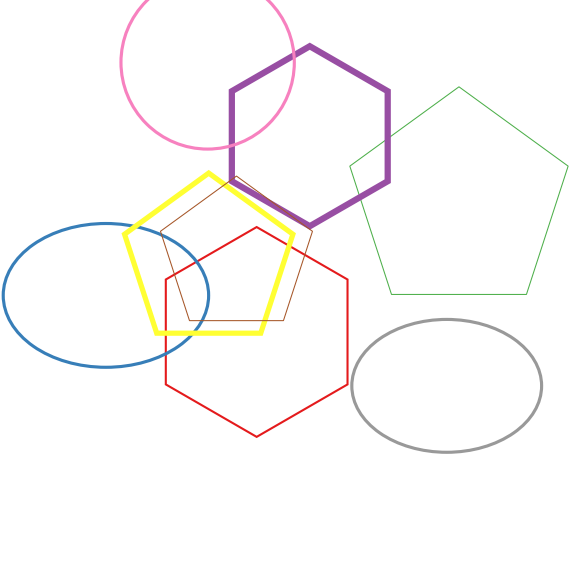[{"shape": "hexagon", "thickness": 1, "radius": 0.91, "center": [0.444, 0.424]}, {"shape": "oval", "thickness": 1.5, "radius": 0.89, "center": [0.183, 0.488]}, {"shape": "pentagon", "thickness": 0.5, "radius": 0.99, "center": [0.795, 0.65]}, {"shape": "hexagon", "thickness": 3, "radius": 0.78, "center": [0.536, 0.763]}, {"shape": "pentagon", "thickness": 2.5, "radius": 0.77, "center": [0.361, 0.546]}, {"shape": "pentagon", "thickness": 0.5, "radius": 0.69, "center": [0.409, 0.556]}, {"shape": "circle", "thickness": 1.5, "radius": 0.75, "center": [0.36, 0.891]}, {"shape": "oval", "thickness": 1.5, "radius": 0.82, "center": [0.774, 0.331]}]